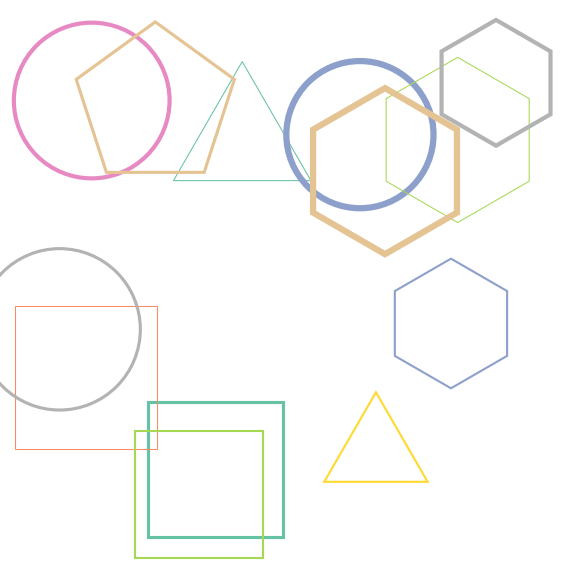[{"shape": "square", "thickness": 1.5, "radius": 0.59, "center": [0.373, 0.186]}, {"shape": "triangle", "thickness": 0.5, "radius": 0.69, "center": [0.419, 0.755]}, {"shape": "square", "thickness": 0.5, "radius": 0.62, "center": [0.149, 0.345]}, {"shape": "hexagon", "thickness": 1, "radius": 0.56, "center": [0.781, 0.439]}, {"shape": "circle", "thickness": 3, "radius": 0.64, "center": [0.623, 0.766]}, {"shape": "circle", "thickness": 2, "radius": 0.67, "center": [0.159, 0.825]}, {"shape": "hexagon", "thickness": 0.5, "radius": 0.72, "center": [0.793, 0.757]}, {"shape": "square", "thickness": 1, "radius": 0.55, "center": [0.345, 0.142]}, {"shape": "triangle", "thickness": 1, "radius": 0.52, "center": [0.651, 0.217]}, {"shape": "hexagon", "thickness": 3, "radius": 0.72, "center": [0.667, 0.703]}, {"shape": "pentagon", "thickness": 1.5, "radius": 0.72, "center": [0.269, 0.817]}, {"shape": "circle", "thickness": 1.5, "radius": 0.7, "center": [0.103, 0.429]}, {"shape": "hexagon", "thickness": 2, "radius": 0.54, "center": [0.859, 0.856]}]